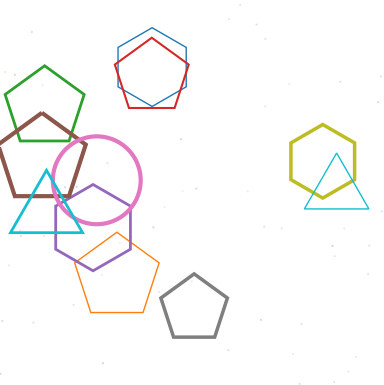[{"shape": "hexagon", "thickness": 1, "radius": 0.51, "center": [0.395, 0.826]}, {"shape": "pentagon", "thickness": 1, "radius": 0.58, "center": [0.304, 0.282]}, {"shape": "pentagon", "thickness": 2, "radius": 0.54, "center": [0.116, 0.721]}, {"shape": "pentagon", "thickness": 1.5, "radius": 0.5, "center": [0.394, 0.801]}, {"shape": "hexagon", "thickness": 2, "radius": 0.56, "center": [0.242, 0.409]}, {"shape": "pentagon", "thickness": 3, "radius": 0.6, "center": [0.109, 0.587]}, {"shape": "circle", "thickness": 3, "radius": 0.57, "center": [0.251, 0.532]}, {"shape": "pentagon", "thickness": 2.5, "radius": 0.45, "center": [0.504, 0.198]}, {"shape": "hexagon", "thickness": 2.5, "radius": 0.48, "center": [0.838, 0.581]}, {"shape": "triangle", "thickness": 1, "radius": 0.48, "center": [0.874, 0.506]}, {"shape": "triangle", "thickness": 2, "radius": 0.54, "center": [0.121, 0.45]}]